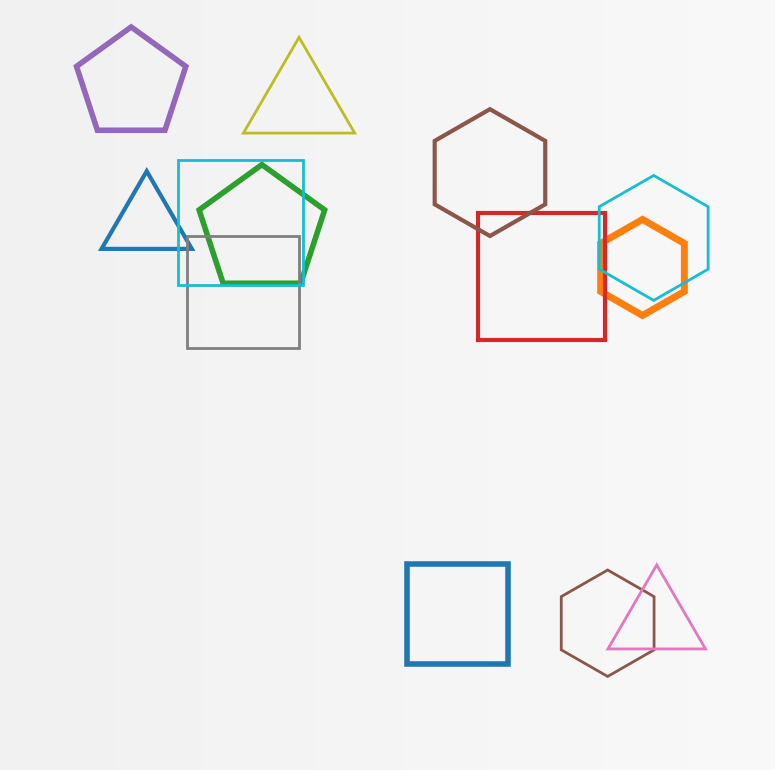[{"shape": "square", "thickness": 2, "radius": 0.32, "center": [0.59, 0.202]}, {"shape": "triangle", "thickness": 1.5, "radius": 0.34, "center": [0.189, 0.71]}, {"shape": "hexagon", "thickness": 2.5, "radius": 0.31, "center": [0.829, 0.653]}, {"shape": "pentagon", "thickness": 2, "radius": 0.43, "center": [0.338, 0.701]}, {"shape": "square", "thickness": 1.5, "radius": 0.41, "center": [0.699, 0.641]}, {"shape": "pentagon", "thickness": 2, "radius": 0.37, "center": [0.169, 0.891]}, {"shape": "hexagon", "thickness": 1, "radius": 0.35, "center": [0.784, 0.191]}, {"shape": "hexagon", "thickness": 1.5, "radius": 0.41, "center": [0.632, 0.776]}, {"shape": "triangle", "thickness": 1, "radius": 0.36, "center": [0.847, 0.194]}, {"shape": "square", "thickness": 1, "radius": 0.36, "center": [0.313, 0.621]}, {"shape": "triangle", "thickness": 1, "radius": 0.41, "center": [0.386, 0.869]}, {"shape": "square", "thickness": 1, "radius": 0.4, "center": [0.31, 0.711]}, {"shape": "hexagon", "thickness": 1, "radius": 0.41, "center": [0.843, 0.691]}]